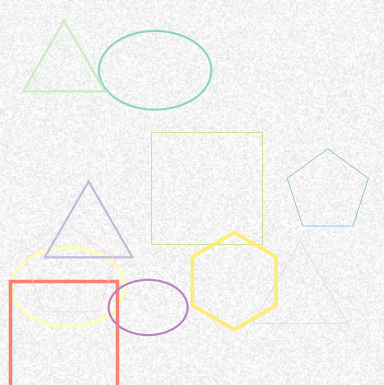[{"shape": "oval", "thickness": 1.5, "radius": 0.73, "center": [0.403, 0.817]}, {"shape": "oval", "thickness": 2, "radius": 0.73, "center": [0.176, 0.254]}, {"shape": "triangle", "thickness": 1.5, "radius": 0.66, "center": [0.23, 0.397]}, {"shape": "square", "thickness": 2.5, "radius": 0.7, "center": [0.165, 0.129]}, {"shape": "pentagon", "thickness": 0.5, "radius": 0.55, "center": [0.851, 0.503]}, {"shape": "square", "thickness": 0.5, "radius": 0.72, "center": [0.536, 0.511]}, {"shape": "pentagon", "thickness": 0.5, "radius": 0.61, "center": [0.184, 0.289]}, {"shape": "triangle", "thickness": 0.5, "radius": 0.72, "center": [0.78, 0.231]}, {"shape": "oval", "thickness": 1.5, "radius": 0.51, "center": [0.385, 0.201]}, {"shape": "triangle", "thickness": 1.5, "radius": 0.61, "center": [0.166, 0.824]}, {"shape": "hexagon", "thickness": 2.5, "radius": 0.63, "center": [0.609, 0.27]}]